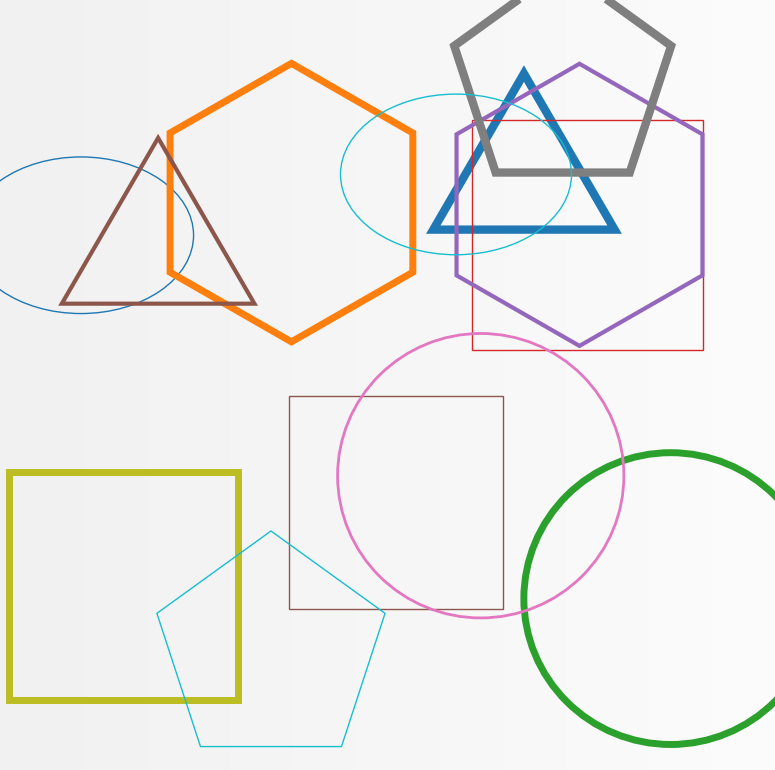[{"shape": "oval", "thickness": 0.5, "radius": 0.73, "center": [0.104, 0.694]}, {"shape": "triangle", "thickness": 3, "radius": 0.68, "center": [0.676, 0.769]}, {"shape": "hexagon", "thickness": 2.5, "radius": 0.9, "center": [0.376, 0.737]}, {"shape": "circle", "thickness": 2.5, "radius": 0.95, "center": [0.865, 0.223]}, {"shape": "square", "thickness": 0.5, "radius": 0.75, "center": [0.758, 0.695]}, {"shape": "hexagon", "thickness": 1.5, "radius": 0.92, "center": [0.748, 0.734]}, {"shape": "square", "thickness": 0.5, "radius": 0.69, "center": [0.511, 0.347]}, {"shape": "triangle", "thickness": 1.5, "radius": 0.72, "center": [0.204, 0.677]}, {"shape": "circle", "thickness": 1, "radius": 0.92, "center": [0.62, 0.382]}, {"shape": "pentagon", "thickness": 3, "radius": 0.74, "center": [0.726, 0.895]}, {"shape": "square", "thickness": 2.5, "radius": 0.74, "center": [0.16, 0.239]}, {"shape": "oval", "thickness": 0.5, "radius": 0.75, "center": [0.588, 0.773]}, {"shape": "pentagon", "thickness": 0.5, "radius": 0.77, "center": [0.35, 0.156]}]